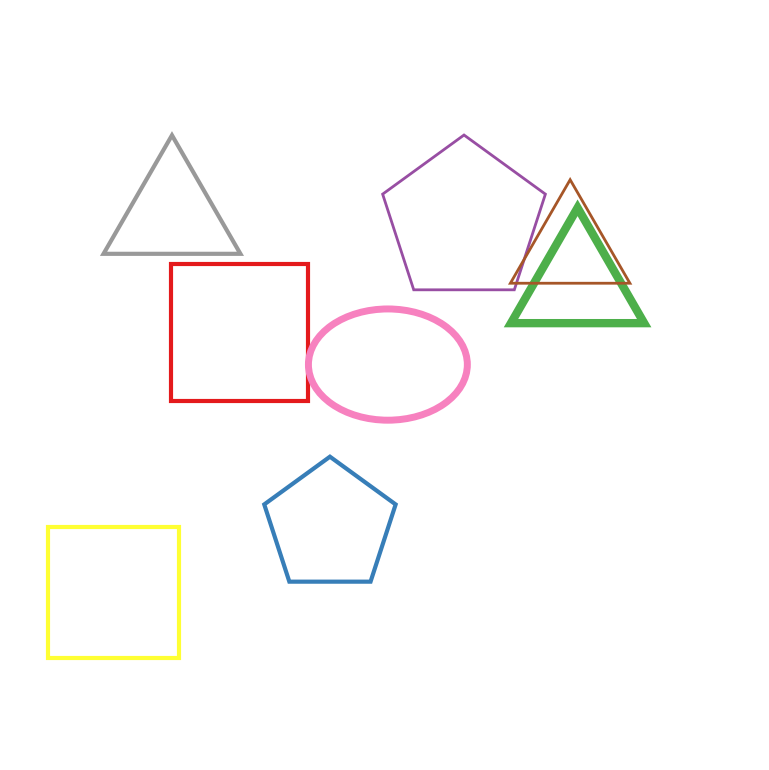[{"shape": "square", "thickness": 1.5, "radius": 0.44, "center": [0.311, 0.568]}, {"shape": "pentagon", "thickness": 1.5, "radius": 0.45, "center": [0.429, 0.317]}, {"shape": "triangle", "thickness": 3, "radius": 0.5, "center": [0.75, 0.63]}, {"shape": "pentagon", "thickness": 1, "radius": 0.56, "center": [0.603, 0.714]}, {"shape": "square", "thickness": 1.5, "radius": 0.43, "center": [0.147, 0.231]}, {"shape": "triangle", "thickness": 1, "radius": 0.45, "center": [0.74, 0.677]}, {"shape": "oval", "thickness": 2.5, "radius": 0.52, "center": [0.504, 0.527]}, {"shape": "triangle", "thickness": 1.5, "radius": 0.51, "center": [0.223, 0.722]}]